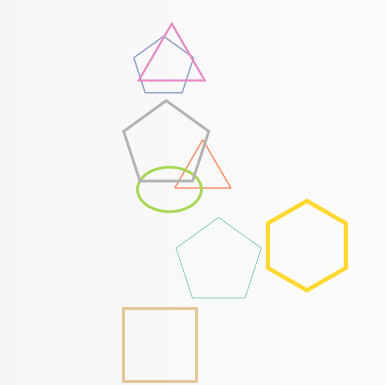[{"shape": "pentagon", "thickness": 0.5, "radius": 0.58, "center": [0.564, 0.32]}, {"shape": "triangle", "thickness": 1, "radius": 0.42, "center": [0.523, 0.553]}, {"shape": "pentagon", "thickness": 1, "radius": 0.41, "center": [0.422, 0.825]}, {"shape": "triangle", "thickness": 1.5, "radius": 0.49, "center": [0.443, 0.84]}, {"shape": "oval", "thickness": 2, "radius": 0.41, "center": [0.437, 0.508]}, {"shape": "hexagon", "thickness": 3, "radius": 0.58, "center": [0.792, 0.362]}, {"shape": "square", "thickness": 2, "radius": 0.47, "center": [0.411, 0.105]}, {"shape": "pentagon", "thickness": 2, "radius": 0.58, "center": [0.429, 0.623]}]